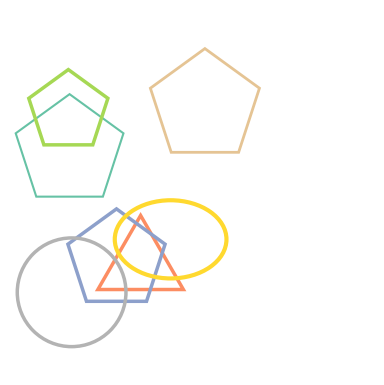[{"shape": "pentagon", "thickness": 1.5, "radius": 0.74, "center": [0.181, 0.608]}, {"shape": "triangle", "thickness": 2.5, "radius": 0.64, "center": [0.365, 0.312]}, {"shape": "pentagon", "thickness": 2.5, "radius": 0.66, "center": [0.303, 0.325]}, {"shape": "pentagon", "thickness": 2.5, "radius": 0.54, "center": [0.177, 0.711]}, {"shape": "oval", "thickness": 3, "radius": 0.73, "center": [0.443, 0.378]}, {"shape": "pentagon", "thickness": 2, "radius": 0.74, "center": [0.532, 0.725]}, {"shape": "circle", "thickness": 2.5, "radius": 0.71, "center": [0.186, 0.241]}]